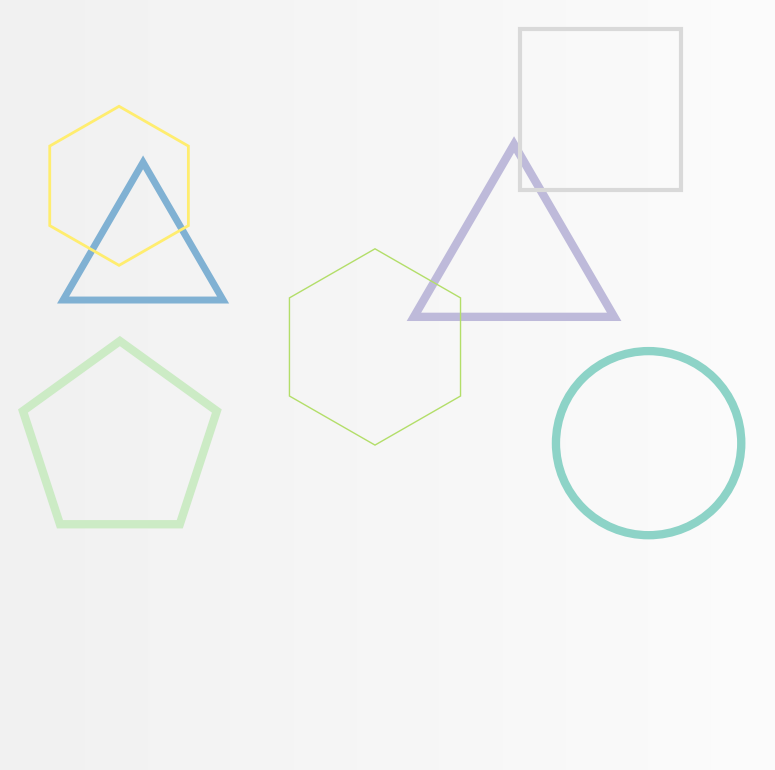[{"shape": "circle", "thickness": 3, "radius": 0.6, "center": [0.837, 0.424]}, {"shape": "triangle", "thickness": 3, "radius": 0.75, "center": [0.663, 0.663]}, {"shape": "triangle", "thickness": 2.5, "radius": 0.6, "center": [0.185, 0.67]}, {"shape": "hexagon", "thickness": 0.5, "radius": 0.64, "center": [0.484, 0.549]}, {"shape": "square", "thickness": 1.5, "radius": 0.52, "center": [0.774, 0.858]}, {"shape": "pentagon", "thickness": 3, "radius": 0.66, "center": [0.155, 0.426]}, {"shape": "hexagon", "thickness": 1, "radius": 0.52, "center": [0.154, 0.759]}]